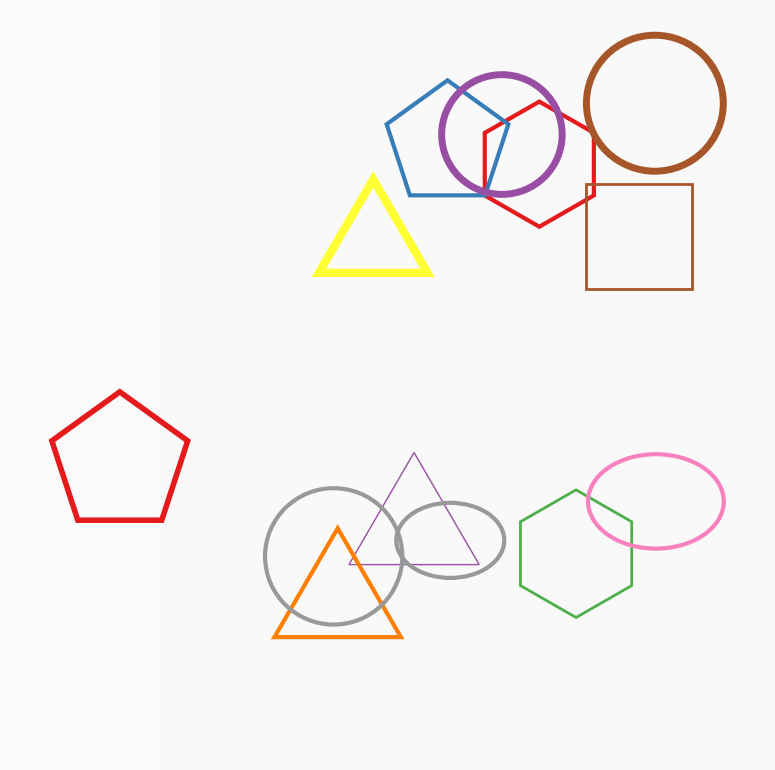[{"shape": "hexagon", "thickness": 1.5, "radius": 0.41, "center": [0.696, 0.787]}, {"shape": "pentagon", "thickness": 2, "radius": 0.46, "center": [0.155, 0.399]}, {"shape": "pentagon", "thickness": 1.5, "radius": 0.41, "center": [0.577, 0.813]}, {"shape": "hexagon", "thickness": 1, "radius": 0.41, "center": [0.743, 0.281]}, {"shape": "circle", "thickness": 2.5, "radius": 0.39, "center": [0.648, 0.825]}, {"shape": "triangle", "thickness": 0.5, "radius": 0.49, "center": [0.534, 0.315]}, {"shape": "triangle", "thickness": 1.5, "radius": 0.47, "center": [0.436, 0.22]}, {"shape": "triangle", "thickness": 3, "radius": 0.4, "center": [0.482, 0.686]}, {"shape": "square", "thickness": 1, "radius": 0.34, "center": [0.824, 0.693]}, {"shape": "circle", "thickness": 2.5, "radius": 0.44, "center": [0.845, 0.866]}, {"shape": "oval", "thickness": 1.5, "radius": 0.44, "center": [0.846, 0.349]}, {"shape": "oval", "thickness": 1.5, "radius": 0.35, "center": [0.581, 0.298]}, {"shape": "circle", "thickness": 1.5, "radius": 0.44, "center": [0.431, 0.277]}]